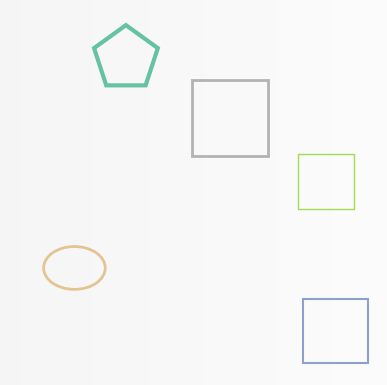[{"shape": "pentagon", "thickness": 3, "radius": 0.43, "center": [0.325, 0.848]}, {"shape": "square", "thickness": 1.5, "radius": 0.41, "center": [0.866, 0.141]}, {"shape": "square", "thickness": 1, "radius": 0.36, "center": [0.841, 0.528]}, {"shape": "oval", "thickness": 2, "radius": 0.4, "center": [0.192, 0.304]}, {"shape": "square", "thickness": 2, "radius": 0.49, "center": [0.594, 0.694]}]